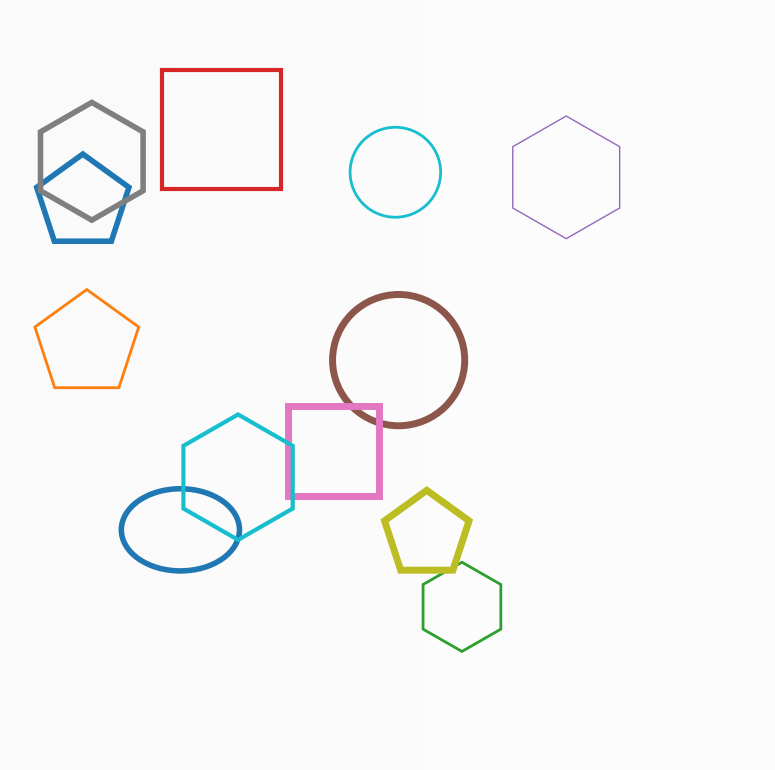[{"shape": "pentagon", "thickness": 2, "radius": 0.31, "center": [0.107, 0.737]}, {"shape": "oval", "thickness": 2, "radius": 0.38, "center": [0.233, 0.312]}, {"shape": "pentagon", "thickness": 1, "radius": 0.35, "center": [0.112, 0.554]}, {"shape": "hexagon", "thickness": 1, "radius": 0.29, "center": [0.596, 0.212]}, {"shape": "square", "thickness": 1.5, "radius": 0.38, "center": [0.286, 0.832]}, {"shape": "hexagon", "thickness": 0.5, "radius": 0.4, "center": [0.731, 0.77]}, {"shape": "circle", "thickness": 2.5, "radius": 0.43, "center": [0.514, 0.532]}, {"shape": "square", "thickness": 2.5, "radius": 0.29, "center": [0.43, 0.414]}, {"shape": "hexagon", "thickness": 2, "radius": 0.38, "center": [0.118, 0.791]}, {"shape": "pentagon", "thickness": 2.5, "radius": 0.29, "center": [0.551, 0.306]}, {"shape": "hexagon", "thickness": 1.5, "radius": 0.41, "center": [0.307, 0.38]}, {"shape": "circle", "thickness": 1, "radius": 0.29, "center": [0.51, 0.776]}]